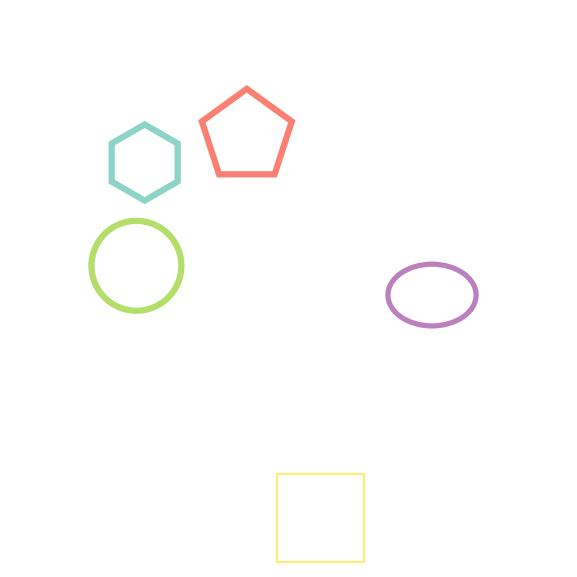[{"shape": "hexagon", "thickness": 3, "radius": 0.33, "center": [0.25, 0.718]}, {"shape": "pentagon", "thickness": 3, "radius": 0.41, "center": [0.427, 0.764]}, {"shape": "circle", "thickness": 3, "radius": 0.39, "center": [0.236, 0.539]}, {"shape": "oval", "thickness": 2.5, "radius": 0.38, "center": [0.748, 0.488]}, {"shape": "square", "thickness": 1, "radius": 0.38, "center": [0.555, 0.102]}]